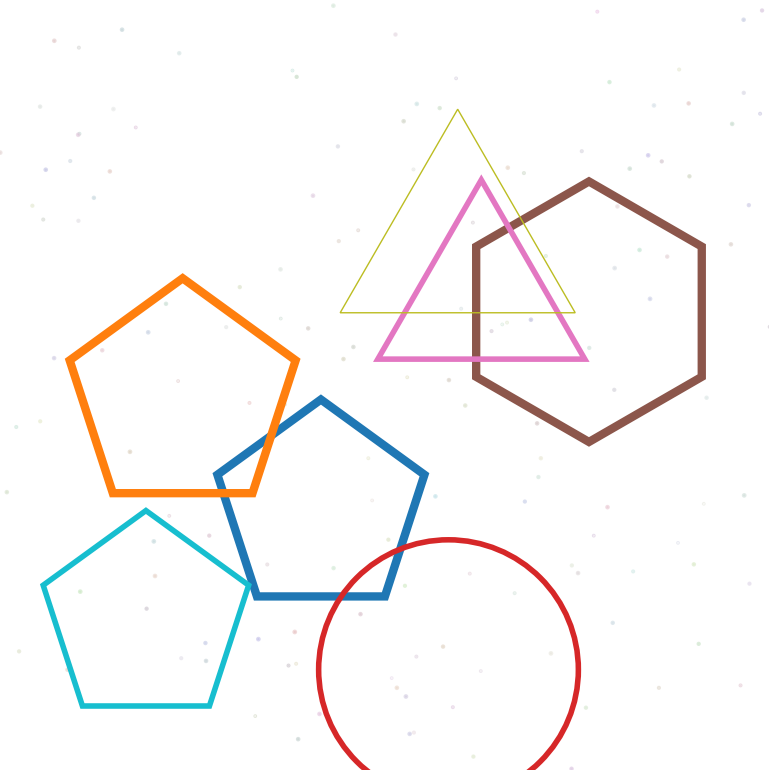[{"shape": "pentagon", "thickness": 3, "radius": 0.71, "center": [0.417, 0.34]}, {"shape": "pentagon", "thickness": 3, "radius": 0.77, "center": [0.237, 0.484]}, {"shape": "circle", "thickness": 2, "radius": 0.84, "center": [0.582, 0.13]}, {"shape": "hexagon", "thickness": 3, "radius": 0.85, "center": [0.765, 0.595]}, {"shape": "triangle", "thickness": 2, "radius": 0.78, "center": [0.625, 0.611]}, {"shape": "triangle", "thickness": 0.5, "radius": 0.88, "center": [0.594, 0.682]}, {"shape": "pentagon", "thickness": 2, "radius": 0.7, "center": [0.19, 0.197]}]